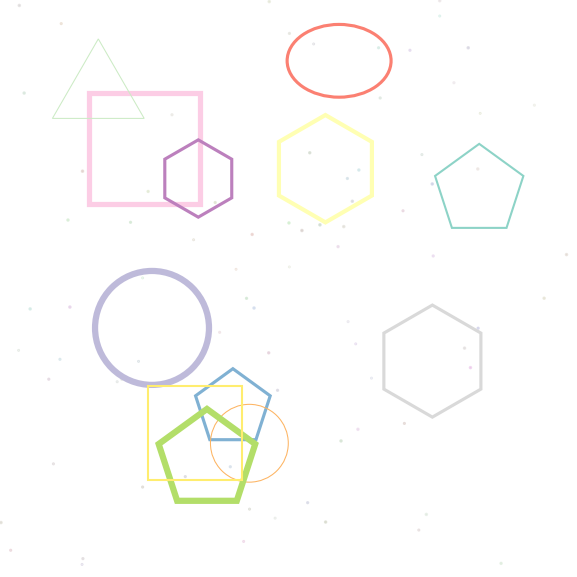[{"shape": "pentagon", "thickness": 1, "radius": 0.4, "center": [0.83, 0.67]}, {"shape": "hexagon", "thickness": 2, "radius": 0.46, "center": [0.564, 0.707]}, {"shape": "circle", "thickness": 3, "radius": 0.49, "center": [0.263, 0.431]}, {"shape": "oval", "thickness": 1.5, "radius": 0.45, "center": [0.587, 0.894]}, {"shape": "pentagon", "thickness": 1.5, "radius": 0.34, "center": [0.403, 0.293]}, {"shape": "circle", "thickness": 0.5, "radius": 0.34, "center": [0.432, 0.232]}, {"shape": "pentagon", "thickness": 3, "radius": 0.44, "center": [0.358, 0.203]}, {"shape": "square", "thickness": 2.5, "radius": 0.48, "center": [0.25, 0.742]}, {"shape": "hexagon", "thickness": 1.5, "radius": 0.49, "center": [0.749, 0.374]}, {"shape": "hexagon", "thickness": 1.5, "radius": 0.33, "center": [0.343, 0.69]}, {"shape": "triangle", "thickness": 0.5, "radius": 0.46, "center": [0.17, 0.84]}, {"shape": "square", "thickness": 1, "radius": 0.41, "center": [0.337, 0.249]}]